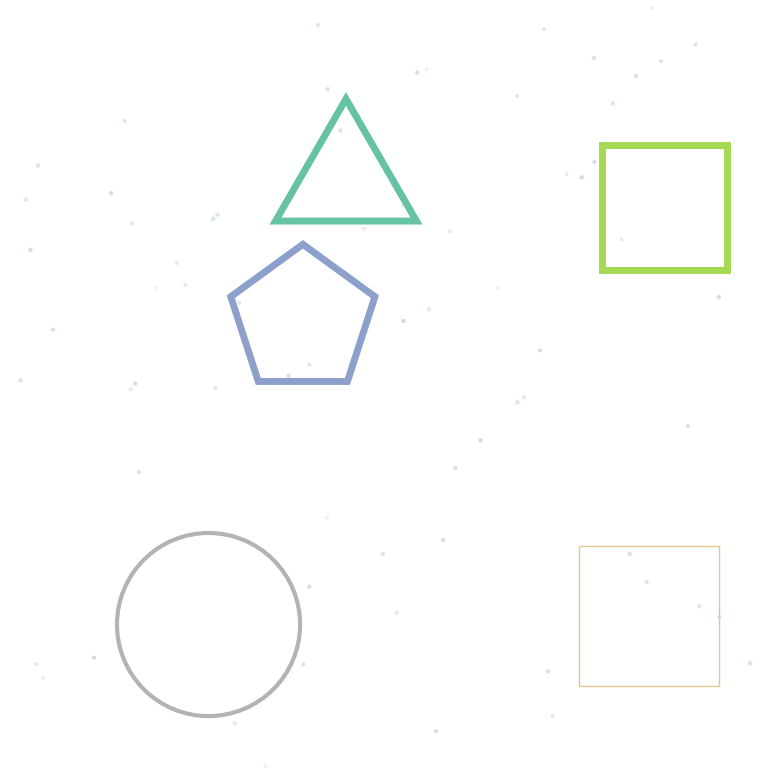[{"shape": "triangle", "thickness": 2.5, "radius": 0.53, "center": [0.449, 0.766]}, {"shape": "pentagon", "thickness": 2.5, "radius": 0.49, "center": [0.393, 0.584]}, {"shape": "square", "thickness": 2.5, "radius": 0.41, "center": [0.863, 0.73]}, {"shape": "square", "thickness": 0.5, "radius": 0.46, "center": [0.843, 0.2]}, {"shape": "circle", "thickness": 1.5, "radius": 0.59, "center": [0.271, 0.189]}]